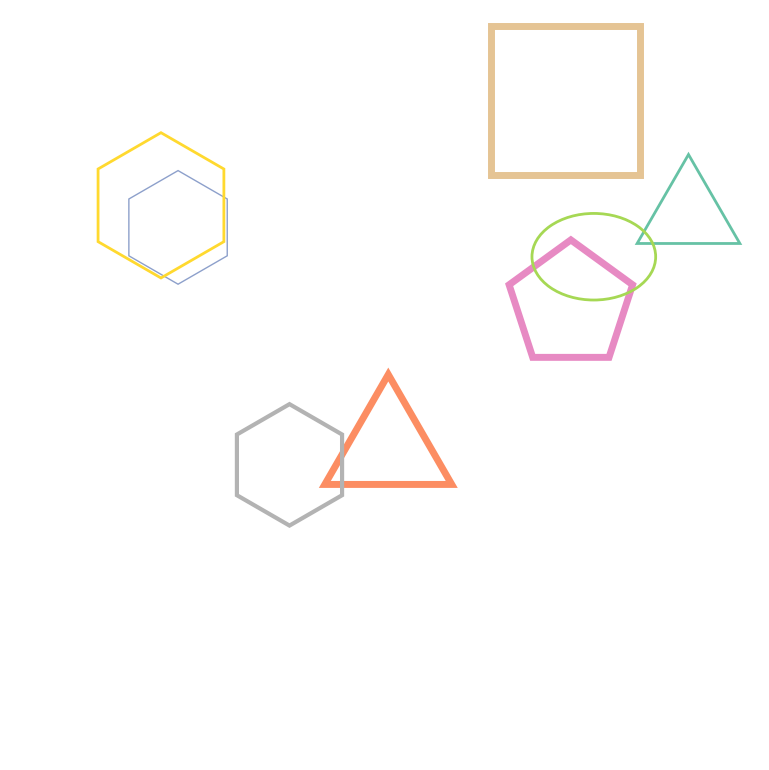[{"shape": "triangle", "thickness": 1, "radius": 0.39, "center": [0.894, 0.722]}, {"shape": "triangle", "thickness": 2.5, "radius": 0.48, "center": [0.504, 0.418]}, {"shape": "hexagon", "thickness": 0.5, "radius": 0.37, "center": [0.231, 0.705]}, {"shape": "pentagon", "thickness": 2.5, "radius": 0.42, "center": [0.741, 0.604]}, {"shape": "oval", "thickness": 1, "radius": 0.4, "center": [0.771, 0.667]}, {"shape": "hexagon", "thickness": 1, "radius": 0.47, "center": [0.209, 0.733]}, {"shape": "square", "thickness": 2.5, "radius": 0.49, "center": [0.734, 0.87]}, {"shape": "hexagon", "thickness": 1.5, "radius": 0.39, "center": [0.376, 0.396]}]